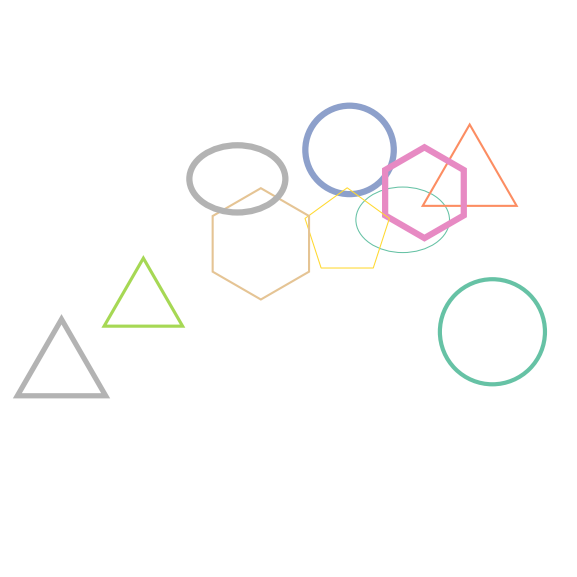[{"shape": "circle", "thickness": 2, "radius": 0.45, "center": [0.853, 0.425]}, {"shape": "oval", "thickness": 0.5, "radius": 0.41, "center": [0.697, 0.618]}, {"shape": "triangle", "thickness": 1, "radius": 0.47, "center": [0.813, 0.69]}, {"shape": "circle", "thickness": 3, "radius": 0.38, "center": [0.605, 0.74]}, {"shape": "hexagon", "thickness": 3, "radius": 0.39, "center": [0.735, 0.665]}, {"shape": "triangle", "thickness": 1.5, "radius": 0.39, "center": [0.248, 0.474]}, {"shape": "pentagon", "thickness": 0.5, "radius": 0.38, "center": [0.601, 0.597]}, {"shape": "hexagon", "thickness": 1, "radius": 0.48, "center": [0.452, 0.577]}, {"shape": "triangle", "thickness": 2.5, "radius": 0.44, "center": [0.107, 0.358]}, {"shape": "oval", "thickness": 3, "radius": 0.42, "center": [0.411, 0.689]}]